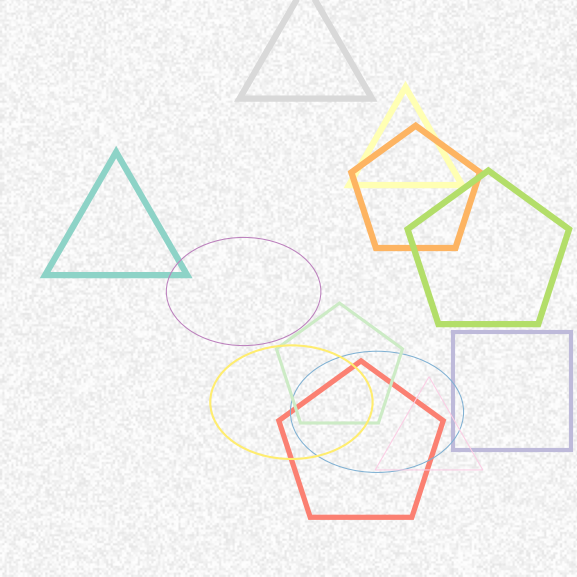[{"shape": "triangle", "thickness": 3, "radius": 0.71, "center": [0.201, 0.594]}, {"shape": "triangle", "thickness": 3, "radius": 0.57, "center": [0.702, 0.735]}, {"shape": "square", "thickness": 2, "radius": 0.51, "center": [0.887, 0.322]}, {"shape": "pentagon", "thickness": 2.5, "radius": 0.75, "center": [0.625, 0.224]}, {"shape": "oval", "thickness": 0.5, "radius": 0.75, "center": [0.653, 0.286]}, {"shape": "pentagon", "thickness": 3, "radius": 0.59, "center": [0.72, 0.664]}, {"shape": "pentagon", "thickness": 3, "radius": 0.74, "center": [0.846, 0.557]}, {"shape": "triangle", "thickness": 0.5, "radius": 0.54, "center": [0.743, 0.239]}, {"shape": "triangle", "thickness": 3, "radius": 0.66, "center": [0.53, 0.895]}, {"shape": "oval", "thickness": 0.5, "radius": 0.67, "center": [0.422, 0.494]}, {"shape": "pentagon", "thickness": 1.5, "radius": 0.57, "center": [0.588, 0.36]}, {"shape": "oval", "thickness": 1, "radius": 0.7, "center": [0.505, 0.303]}]